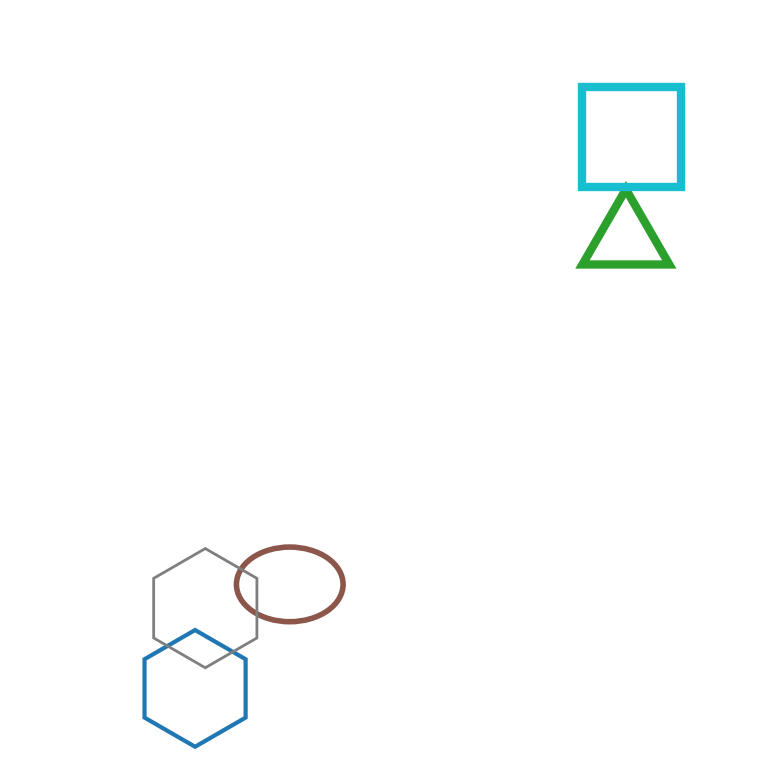[{"shape": "hexagon", "thickness": 1.5, "radius": 0.38, "center": [0.253, 0.106]}, {"shape": "triangle", "thickness": 3, "radius": 0.33, "center": [0.813, 0.689]}, {"shape": "oval", "thickness": 2, "radius": 0.35, "center": [0.376, 0.241]}, {"shape": "hexagon", "thickness": 1, "radius": 0.39, "center": [0.267, 0.21]}, {"shape": "square", "thickness": 3, "radius": 0.32, "center": [0.82, 0.822]}]